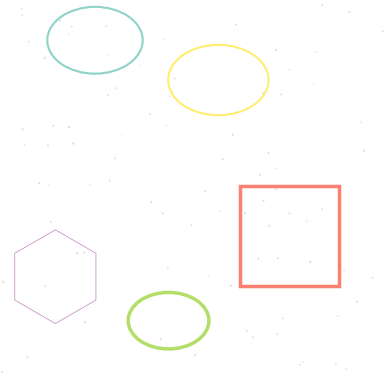[{"shape": "oval", "thickness": 1.5, "radius": 0.62, "center": [0.247, 0.895]}, {"shape": "square", "thickness": 2.5, "radius": 0.65, "center": [0.752, 0.387]}, {"shape": "oval", "thickness": 2.5, "radius": 0.52, "center": [0.438, 0.167]}, {"shape": "hexagon", "thickness": 0.5, "radius": 0.61, "center": [0.144, 0.281]}, {"shape": "oval", "thickness": 1.5, "radius": 0.65, "center": [0.567, 0.792]}]